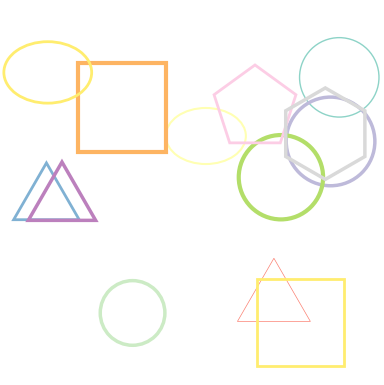[{"shape": "circle", "thickness": 1, "radius": 0.52, "center": [0.881, 0.799]}, {"shape": "oval", "thickness": 1.5, "radius": 0.52, "center": [0.535, 0.647]}, {"shape": "circle", "thickness": 2.5, "radius": 0.58, "center": [0.859, 0.633]}, {"shape": "triangle", "thickness": 0.5, "radius": 0.55, "center": [0.711, 0.22]}, {"shape": "triangle", "thickness": 2, "radius": 0.49, "center": [0.121, 0.478]}, {"shape": "square", "thickness": 3, "radius": 0.57, "center": [0.318, 0.721]}, {"shape": "circle", "thickness": 3, "radius": 0.55, "center": [0.73, 0.54]}, {"shape": "pentagon", "thickness": 2, "radius": 0.56, "center": [0.662, 0.719]}, {"shape": "hexagon", "thickness": 2.5, "radius": 0.59, "center": [0.845, 0.653]}, {"shape": "triangle", "thickness": 2.5, "radius": 0.5, "center": [0.161, 0.478]}, {"shape": "circle", "thickness": 2.5, "radius": 0.42, "center": [0.344, 0.187]}, {"shape": "square", "thickness": 2, "radius": 0.56, "center": [0.781, 0.163]}, {"shape": "oval", "thickness": 2, "radius": 0.57, "center": [0.124, 0.812]}]